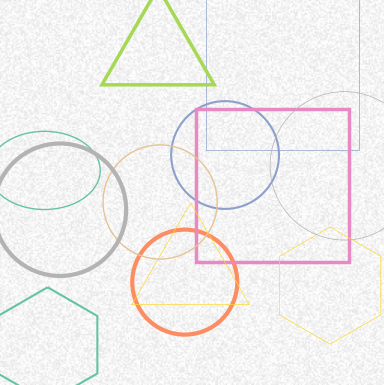[{"shape": "hexagon", "thickness": 1.5, "radius": 0.75, "center": [0.124, 0.105]}, {"shape": "oval", "thickness": 1, "radius": 0.73, "center": [0.115, 0.557]}, {"shape": "circle", "thickness": 3, "radius": 0.68, "center": [0.48, 0.267]}, {"shape": "circle", "thickness": 1.5, "radius": 0.7, "center": [0.585, 0.597]}, {"shape": "square", "thickness": 0.5, "radius": 0.99, "center": [0.734, 0.808]}, {"shape": "square", "thickness": 2.5, "radius": 0.99, "center": [0.708, 0.518]}, {"shape": "triangle", "thickness": 2.5, "radius": 0.84, "center": [0.411, 0.864]}, {"shape": "triangle", "thickness": 0.5, "radius": 0.88, "center": [0.495, 0.297]}, {"shape": "hexagon", "thickness": 0.5, "radius": 0.76, "center": [0.857, 0.258]}, {"shape": "circle", "thickness": 1, "radius": 0.74, "center": [0.416, 0.475]}, {"shape": "circle", "thickness": 3, "radius": 0.86, "center": [0.156, 0.455]}, {"shape": "circle", "thickness": 0.5, "radius": 0.96, "center": [0.894, 0.569]}]